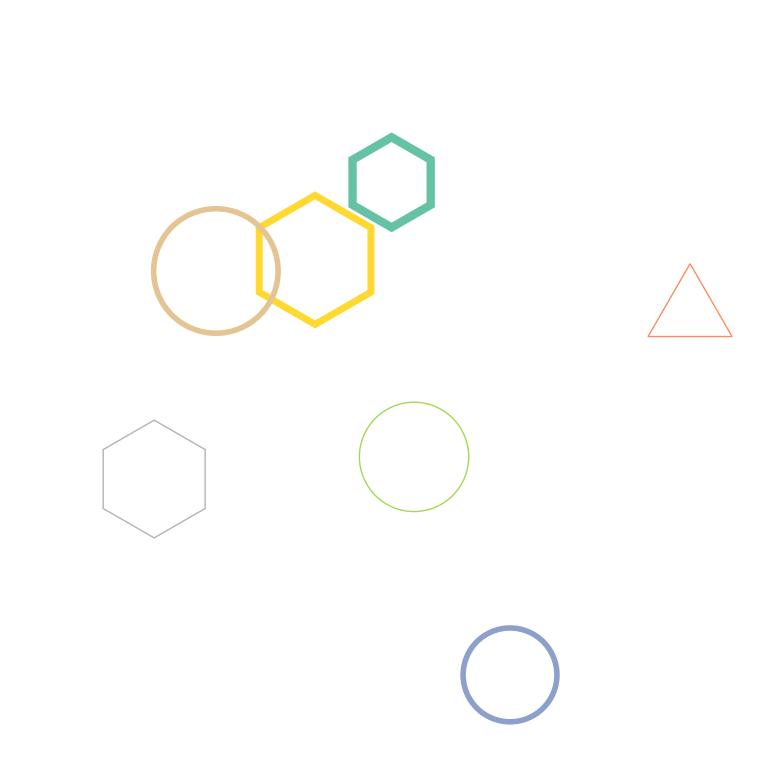[{"shape": "hexagon", "thickness": 3, "radius": 0.29, "center": [0.509, 0.763]}, {"shape": "triangle", "thickness": 0.5, "radius": 0.32, "center": [0.896, 0.594]}, {"shape": "circle", "thickness": 2, "radius": 0.3, "center": [0.662, 0.124]}, {"shape": "circle", "thickness": 0.5, "radius": 0.35, "center": [0.538, 0.407]}, {"shape": "hexagon", "thickness": 2.5, "radius": 0.42, "center": [0.409, 0.662]}, {"shape": "circle", "thickness": 2, "radius": 0.4, "center": [0.28, 0.648]}, {"shape": "hexagon", "thickness": 0.5, "radius": 0.38, "center": [0.2, 0.378]}]